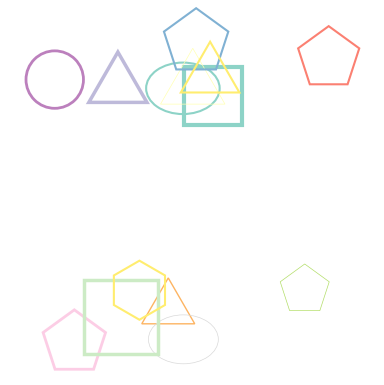[{"shape": "oval", "thickness": 1.5, "radius": 0.48, "center": [0.475, 0.771]}, {"shape": "square", "thickness": 3, "radius": 0.38, "center": [0.553, 0.751]}, {"shape": "triangle", "thickness": 0.5, "radius": 0.48, "center": [0.501, 0.778]}, {"shape": "triangle", "thickness": 2.5, "radius": 0.44, "center": [0.306, 0.778]}, {"shape": "pentagon", "thickness": 1.5, "radius": 0.42, "center": [0.854, 0.849]}, {"shape": "pentagon", "thickness": 1.5, "radius": 0.44, "center": [0.509, 0.891]}, {"shape": "triangle", "thickness": 1, "radius": 0.4, "center": [0.437, 0.199]}, {"shape": "pentagon", "thickness": 0.5, "radius": 0.33, "center": [0.791, 0.247]}, {"shape": "pentagon", "thickness": 2, "radius": 0.43, "center": [0.193, 0.11]}, {"shape": "oval", "thickness": 0.5, "radius": 0.45, "center": [0.476, 0.119]}, {"shape": "circle", "thickness": 2, "radius": 0.37, "center": [0.142, 0.793]}, {"shape": "square", "thickness": 2.5, "radius": 0.48, "center": [0.314, 0.176]}, {"shape": "triangle", "thickness": 1.5, "radius": 0.44, "center": [0.546, 0.804]}, {"shape": "hexagon", "thickness": 1.5, "radius": 0.38, "center": [0.362, 0.246]}]